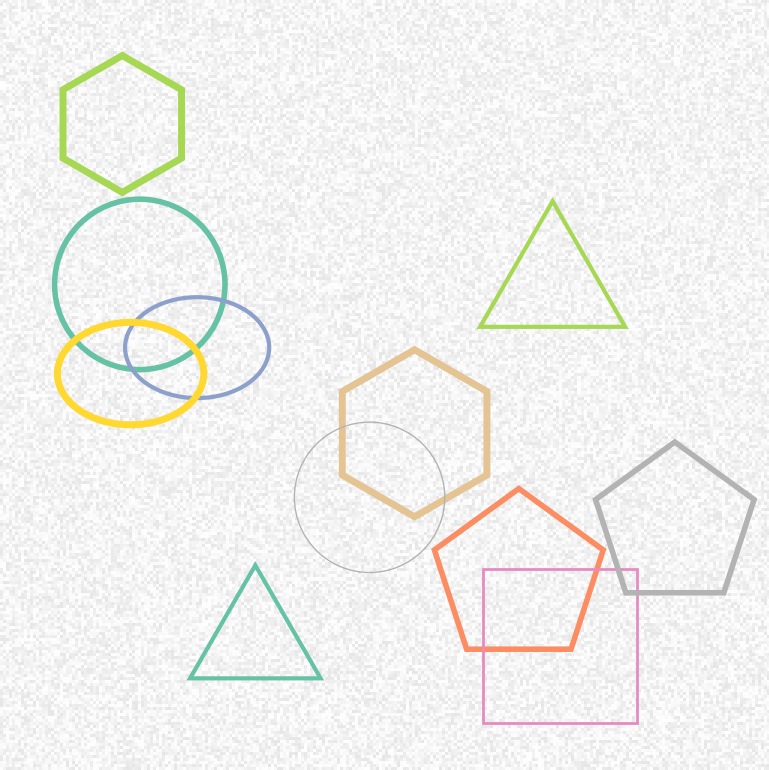[{"shape": "circle", "thickness": 2, "radius": 0.55, "center": [0.182, 0.631]}, {"shape": "triangle", "thickness": 1.5, "radius": 0.49, "center": [0.332, 0.168]}, {"shape": "pentagon", "thickness": 2, "radius": 0.58, "center": [0.674, 0.25]}, {"shape": "oval", "thickness": 1.5, "radius": 0.47, "center": [0.256, 0.549]}, {"shape": "square", "thickness": 1, "radius": 0.5, "center": [0.727, 0.161]}, {"shape": "hexagon", "thickness": 2.5, "radius": 0.44, "center": [0.159, 0.839]}, {"shape": "triangle", "thickness": 1.5, "radius": 0.54, "center": [0.718, 0.63]}, {"shape": "oval", "thickness": 2.5, "radius": 0.48, "center": [0.17, 0.515]}, {"shape": "hexagon", "thickness": 2.5, "radius": 0.54, "center": [0.538, 0.437]}, {"shape": "pentagon", "thickness": 2, "radius": 0.54, "center": [0.876, 0.318]}, {"shape": "circle", "thickness": 0.5, "radius": 0.49, "center": [0.48, 0.354]}]